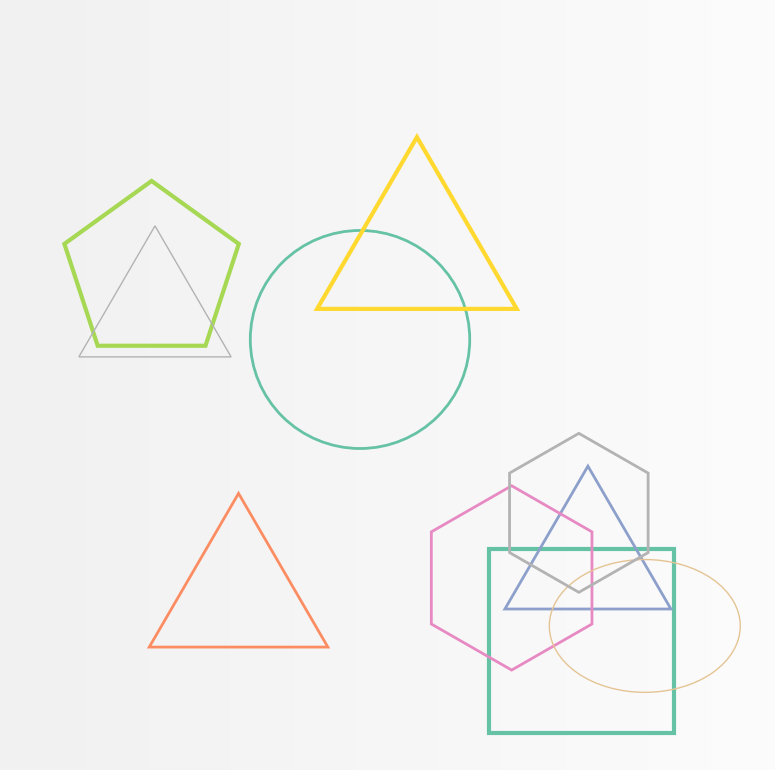[{"shape": "circle", "thickness": 1, "radius": 0.71, "center": [0.465, 0.559]}, {"shape": "square", "thickness": 1.5, "radius": 0.6, "center": [0.75, 0.168]}, {"shape": "triangle", "thickness": 1, "radius": 0.67, "center": [0.308, 0.226]}, {"shape": "triangle", "thickness": 1, "radius": 0.62, "center": [0.759, 0.271]}, {"shape": "hexagon", "thickness": 1, "radius": 0.6, "center": [0.66, 0.249]}, {"shape": "pentagon", "thickness": 1.5, "radius": 0.59, "center": [0.196, 0.647]}, {"shape": "triangle", "thickness": 1.5, "radius": 0.74, "center": [0.538, 0.673]}, {"shape": "oval", "thickness": 0.5, "radius": 0.62, "center": [0.832, 0.187]}, {"shape": "triangle", "thickness": 0.5, "radius": 0.57, "center": [0.2, 0.593]}, {"shape": "hexagon", "thickness": 1, "radius": 0.52, "center": [0.747, 0.334]}]